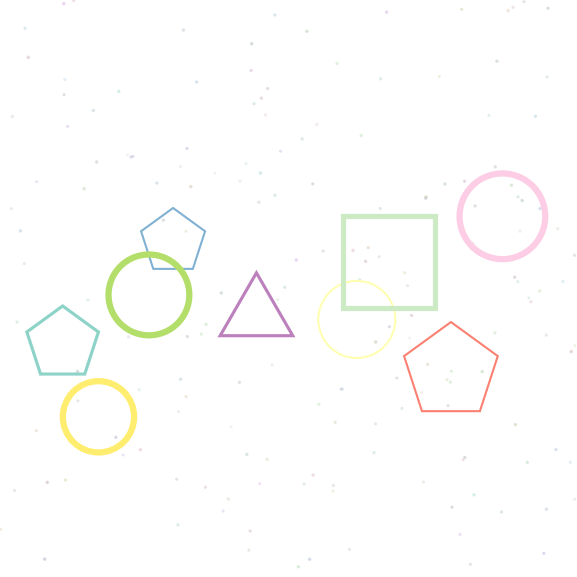[{"shape": "pentagon", "thickness": 1.5, "radius": 0.33, "center": [0.108, 0.404]}, {"shape": "circle", "thickness": 1, "radius": 0.33, "center": [0.618, 0.446]}, {"shape": "pentagon", "thickness": 1, "radius": 0.43, "center": [0.781, 0.356]}, {"shape": "pentagon", "thickness": 1, "radius": 0.29, "center": [0.3, 0.581]}, {"shape": "circle", "thickness": 3, "radius": 0.35, "center": [0.258, 0.488]}, {"shape": "circle", "thickness": 3, "radius": 0.37, "center": [0.87, 0.625]}, {"shape": "triangle", "thickness": 1.5, "radius": 0.36, "center": [0.444, 0.454]}, {"shape": "square", "thickness": 2.5, "radius": 0.4, "center": [0.673, 0.546]}, {"shape": "circle", "thickness": 3, "radius": 0.31, "center": [0.171, 0.277]}]